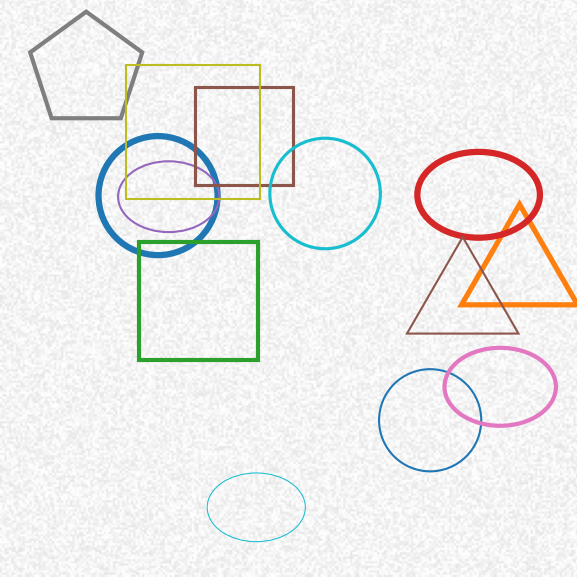[{"shape": "circle", "thickness": 3, "radius": 0.52, "center": [0.274, 0.66]}, {"shape": "circle", "thickness": 1, "radius": 0.44, "center": [0.745, 0.271]}, {"shape": "triangle", "thickness": 2.5, "radius": 0.58, "center": [0.9, 0.529]}, {"shape": "square", "thickness": 2, "radius": 0.51, "center": [0.344, 0.478]}, {"shape": "oval", "thickness": 3, "radius": 0.53, "center": [0.829, 0.662]}, {"shape": "oval", "thickness": 1, "radius": 0.44, "center": [0.292, 0.659]}, {"shape": "triangle", "thickness": 1, "radius": 0.56, "center": [0.801, 0.477]}, {"shape": "square", "thickness": 1.5, "radius": 0.42, "center": [0.423, 0.763]}, {"shape": "oval", "thickness": 2, "radius": 0.48, "center": [0.866, 0.329]}, {"shape": "pentagon", "thickness": 2, "radius": 0.51, "center": [0.149, 0.877]}, {"shape": "square", "thickness": 1, "radius": 0.58, "center": [0.334, 0.77]}, {"shape": "oval", "thickness": 0.5, "radius": 0.42, "center": [0.444, 0.121]}, {"shape": "circle", "thickness": 1.5, "radius": 0.48, "center": [0.563, 0.664]}]